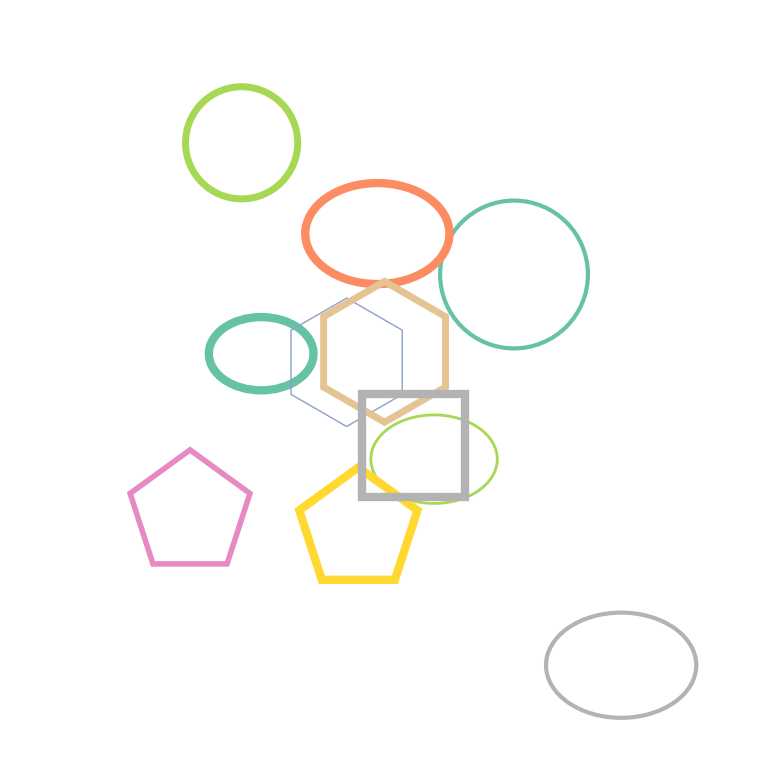[{"shape": "oval", "thickness": 3, "radius": 0.34, "center": [0.339, 0.541]}, {"shape": "circle", "thickness": 1.5, "radius": 0.48, "center": [0.668, 0.644]}, {"shape": "oval", "thickness": 3, "radius": 0.47, "center": [0.49, 0.697]}, {"shape": "hexagon", "thickness": 0.5, "radius": 0.42, "center": [0.45, 0.529]}, {"shape": "pentagon", "thickness": 2, "radius": 0.41, "center": [0.247, 0.334]}, {"shape": "oval", "thickness": 1, "radius": 0.41, "center": [0.564, 0.404]}, {"shape": "circle", "thickness": 2.5, "radius": 0.36, "center": [0.314, 0.815]}, {"shape": "pentagon", "thickness": 3, "radius": 0.4, "center": [0.465, 0.312]}, {"shape": "hexagon", "thickness": 2.5, "radius": 0.46, "center": [0.499, 0.543]}, {"shape": "oval", "thickness": 1.5, "radius": 0.49, "center": [0.807, 0.136]}, {"shape": "square", "thickness": 3, "radius": 0.34, "center": [0.537, 0.421]}]